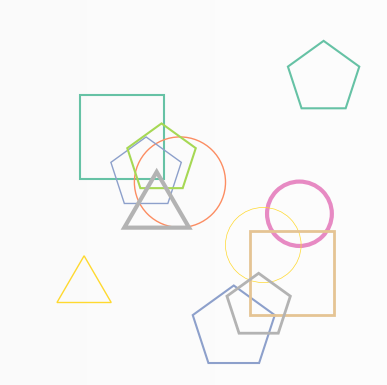[{"shape": "pentagon", "thickness": 1.5, "radius": 0.48, "center": [0.835, 0.797]}, {"shape": "square", "thickness": 1.5, "radius": 0.55, "center": [0.315, 0.644]}, {"shape": "circle", "thickness": 1, "radius": 0.59, "center": [0.464, 0.527]}, {"shape": "pentagon", "thickness": 1, "radius": 0.48, "center": [0.377, 0.549]}, {"shape": "pentagon", "thickness": 1.5, "radius": 0.56, "center": [0.603, 0.147]}, {"shape": "circle", "thickness": 3, "radius": 0.42, "center": [0.773, 0.445]}, {"shape": "pentagon", "thickness": 1.5, "radius": 0.46, "center": [0.417, 0.586]}, {"shape": "circle", "thickness": 0.5, "radius": 0.49, "center": [0.679, 0.364]}, {"shape": "triangle", "thickness": 1, "radius": 0.4, "center": [0.217, 0.255]}, {"shape": "square", "thickness": 2, "radius": 0.54, "center": [0.754, 0.29]}, {"shape": "pentagon", "thickness": 2, "radius": 0.43, "center": [0.667, 0.204]}, {"shape": "triangle", "thickness": 3, "radius": 0.48, "center": [0.404, 0.457]}]